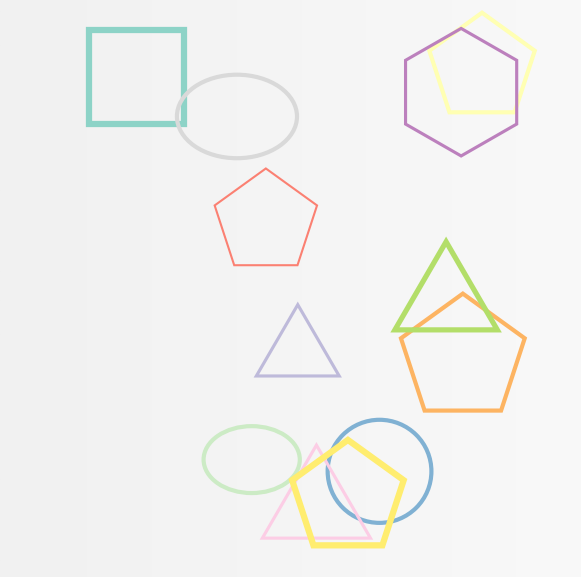[{"shape": "square", "thickness": 3, "radius": 0.41, "center": [0.235, 0.866]}, {"shape": "pentagon", "thickness": 2, "radius": 0.48, "center": [0.829, 0.882]}, {"shape": "triangle", "thickness": 1.5, "radius": 0.41, "center": [0.512, 0.389]}, {"shape": "pentagon", "thickness": 1, "radius": 0.46, "center": [0.457, 0.615]}, {"shape": "circle", "thickness": 2, "radius": 0.45, "center": [0.653, 0.183]}, {"shape": "pentagon", "thickness": 2, "radius": 0.56, "center": [0.796, 0.379]}, {"shape": "triangle", "thickness": 2.5, "radius": 0.51, "center": [0.767, 0.479]}, {"shape": "triangle", "thickness": 1.5, "radius": 0.54, "center": [0.544, 0.121]}, {"shape": "oval", "thickness": 2, "radius": 0.52, "center": [0.408, 0.797]}, {"shape": "hexagon", "thickness": 1.5, "radius": 0.55, "center": [0.793, 0.84]}, {"shape": "oval", "thickness": 2, "radius": 0.41, "center": [0.433, 0.203]}, {"shape": "pentagon", "thickness": 3, "radius": 0.5, "center": [0.599, 0.136]}]